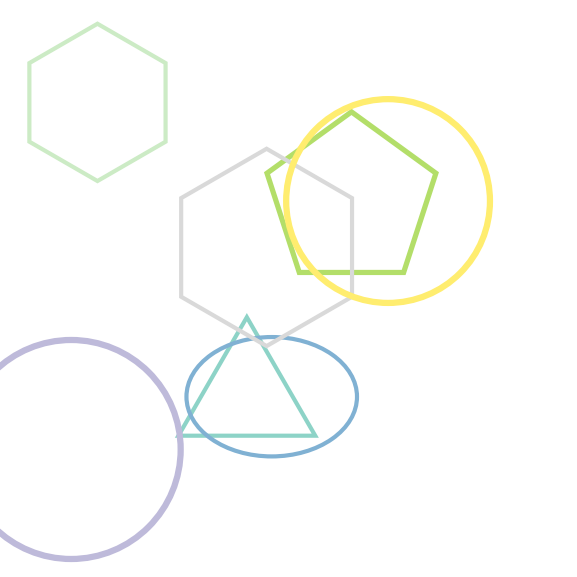[{"shape": "triangle", "thickness": 2, "radius": 0.68, "center": [0.427, 0.313]}, {"shape": "circle", "thickness": 3, "radius": 0.95, "center": [0.123, 0.221]}, {"shape": "oval", "thickness": 2, "radius": 0.74, "center": [0.471, 0.312]}, {"shape": "pentagon", "thickness": 2.5, "radius": 0.77, "center": [0.609, 0.652]}, {"shape": "hexagon", "thickness": 2, "radius": 0.85, "center": [0.462, 0.571]}, {"shape": "hexagon", "thickness": 2, "radius": 0.68, "center": [0.169, 0.822]}, {"shape": "circle", "thickness": 3, "radius": 0.88, "center": [0.672, 0.651]}]